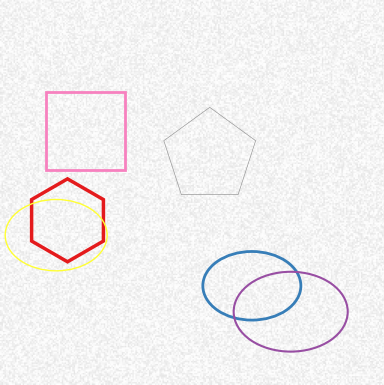[{"shape": "hexagon", "thickness": 2.5, "radius": 0.54, "center": [0.175, 0.428]}, {"shape": "oval", "thickness": 2, "radius": 0.64, "center": [0.654, 0.258]}, {"shape": "oval", "thickness": 1.5, "radius": 0.74, "center": [0.755, 0.19]}, {"shape": "oval", "thickness": 1, "radius": 0.66, "center": [0.146, 0.389]}, {"shape": "square", "thickness": 2, "radius": 0.51, "center": [0.222, 0.66]}, {"shape": "pentagon", "thickness": 0.5, "radius": 0.63, "center": [0.545, 0.596]}]